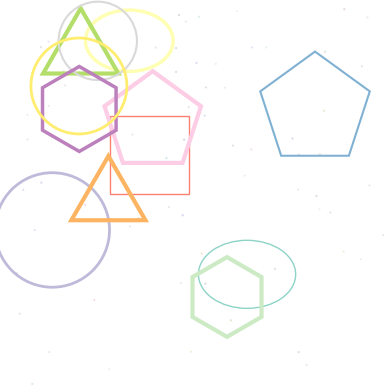[{"shape": "oval", "thickness": 1, "radius": 0.63, "center": [0.642, 0.287]}, {"shape": "oval", "thickness": 2.5, "radius": 0.57, "center": [0.336, 0.894]}, {"shape": "circle", "thickness": 2, "radius": 0.74, "center": [0.136, 0.403]}, {"shape": "square", "thickness": 1, "radius": 0.51, "center": [0.388, 0.597]}, {"shape": "pentagon", "thickness": 1.5, "radius": 0.75, "center": [0.818, 0.716]}, {"shape": "triangle", "thickness": 3, "radius": 0.56, "center": [0.282, 0.484]}, {"shape": "triangle", "thickness": 3, "radius": 0.56, "center": [0.21, 0.865]}, {"shape": "pentagon", "thickness": 3, "radius": 0.66, "center": [0.397, 0.683]}, {"shape": "circle", "thickness": 1.5, "radius": 0.51, "center": [0.254, 0.894]}, {"shape": "hexagon", "thickness": 2.5, "radius": 0.55, "center": [0.206, 0.717]}, {"shape": "hexagon", "thickness": 3, "radius": 0.52, "center": [0.59, 0.229]}, {"shape": "circle", "thickness": 2, "radius": 0.62, "center": [0.205, 0.777]}]